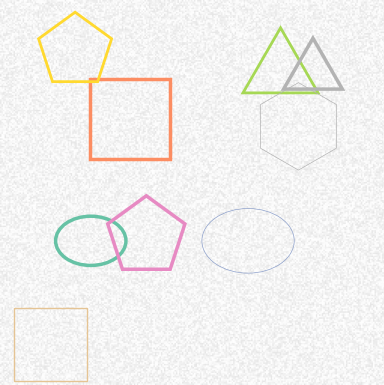[{"shape": "oval", "thickness": 2.5, "radius": 0.46, "center": [0.236, 0.374]}, {"shape": "square", "thickness": 2.5, "radius": 0.52, "center": [0.338, 0.691]}, {"shape": "oval", "thickness": 0.5, "radius": 0.6, "center": [0.644, 0.375]}, {"shape": "pentagon", "thickness": 2.5, "radius": 0.53, "center": [0.38, 0.386]}, {"shape": "triangle", "thickness": 2, "radius": 0.56, "center": [0.729, 0.815]}, {"shape": "pentagon", "thickness": 2, "radius": 0.5, "center": [0.195, 0.869]}, {"shape": "square", "thickness": 1, "radius": 0.48, "center": [0.132, 0.106]}, {"shape": "hexagon", "thickness": 0.5, "radius": 0.57, "center": [0.775, 0.672]}, {"shape": "triangle", "thickness": 2.5, "radius": 0.44, "center": [0.813, 0.813]}]